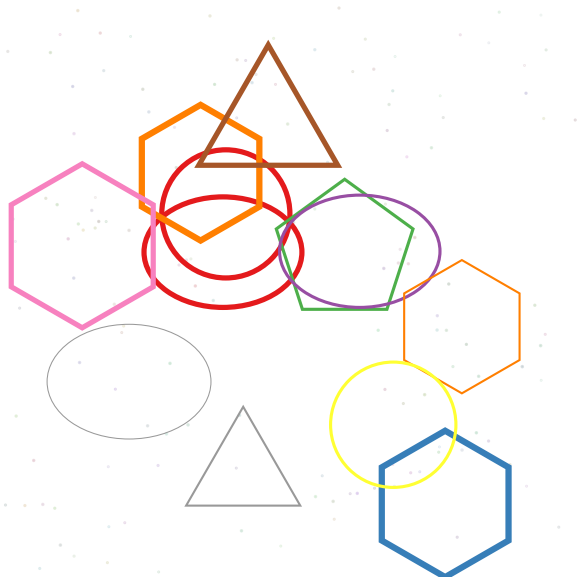[{"shape": "circle", "thickness": 2.5, "radius": 0.55, "center": [0.391, 0.629]}, {"shape": "oval", "thickness": 2.5, "radius": 0.68, "center": [0.386, 0.563]}, {"shape": "hexagon", "thickness": 3, "radius": 0.63, "center": [0.771, 0.127]}, {"shape": "pentagon", "thickness": 1.5, "radius": 0.62, "center": [0.597, 0.564]}, {"shape": "oval", "thickness": 1.5, "radius": 0.69, "center": [0.623, 0.564]}, {"shape": "hexagon", "thickness": 3, "radius": 0.59, "center": [0.347, 0.7]}, {"shape": "hexagon", "thickness": 1, "radius": 0.58, "center": [0.8, 0.433]}, {"shape": "circle", "thickness": 1.5, "radius": 0.54, "center": [0.681, 0.264]}, {"shape": "triangle", "thickness": 2.5, "radius": 0.69, "center": [0.464, 0.782]}, {"shape": "hexagon", "thickness": 2.5, "radius": 0.71, "center": [0.142, 0.574]}, {"shape": "triangle", "thickness": 1, "radius": 0.57, "center": [0.421, 0.181]}, {"shape": "oval", "thickness": 0.5, "radius": 0.71, "center": [0.223, 0.338]}]